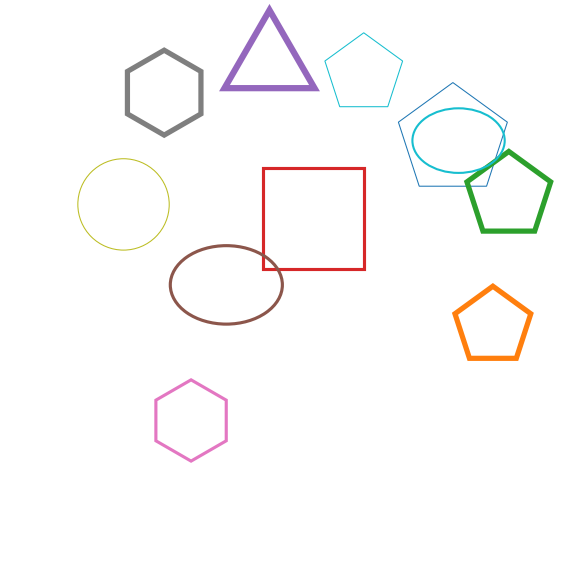[{"shape": "pentagon", "thickness": 0.5, "radius": 0.5, "center": [0.784, 0.757]}, {"shape": "pentagon", "thickness": 2.5, "radius": 0.35, "center": [0.853, 0.434]}, {"shape": "pentagon", "thickness": 2.5, "radius": 0.38, "center": [0.881, 0.661]}, {"shape": "square", "thickness": 1.5, "radius": 0.44, "center": [0.543, 0.621]}, {"shape": "triangle", "thickness": 3, "radius": 0.45, "center": [0.467, 0.891]}, {"shape": "oval", "thickness": 1.5, "radius": 0.49, "center": [0.392, 0.506]}, {"shape": "hexagon", "thickness": 1.5, "radius": 0.35, "center": [0.331, 0.271]}, {"shape": "hexagon", "thickness": 2.5, "radius": 0.37, "center": [0.284, 0.839]}, {"shape": "circle", "thickness": 0.5, "radius": 0.4, "center": [0.214, 0.645]}, {"shape": "pentagon", "thickness": 0.5, "radius": 0.35, "center": [0.63, 0.872]}, {"shape": "oval", "thickness": 1, "radius": 0.4, "center": [0.794, 0.756]}]